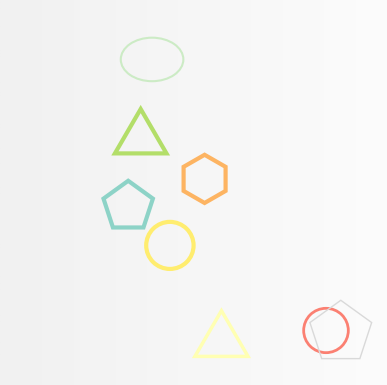[{"shape": "pentagon", "thickness": 3, "radius": 0.34, "center": [0.331, 0.463]}, {"shape": "triangle", "thickness": 2.5, "radius": 0.4, "center": [0.571, 0.114]}, {"shape": "circle", "thickness": 2, "radius": 0.29, "center": [0.841, 0.142]}, {"shape": "hexagon", "thickness": 3, "radius": 0.31, "center": [0.528, 0.535]}, {"shape": "triangle", "thickness": 3, "radius": 0.38, "center": [0.363, 0.64]}, {"shape": "pentagon", "thickness": 1, "radius": 0.42, "center": [0.879, 0.136]}, {"shape": "oval", "thickness": 1.5, "radius": 0.4, "center": [0.392, 0.846]}, {"shape": "circle", "thickness": 3, "radius": 0.31, "center": [0.438, 0.363]}]